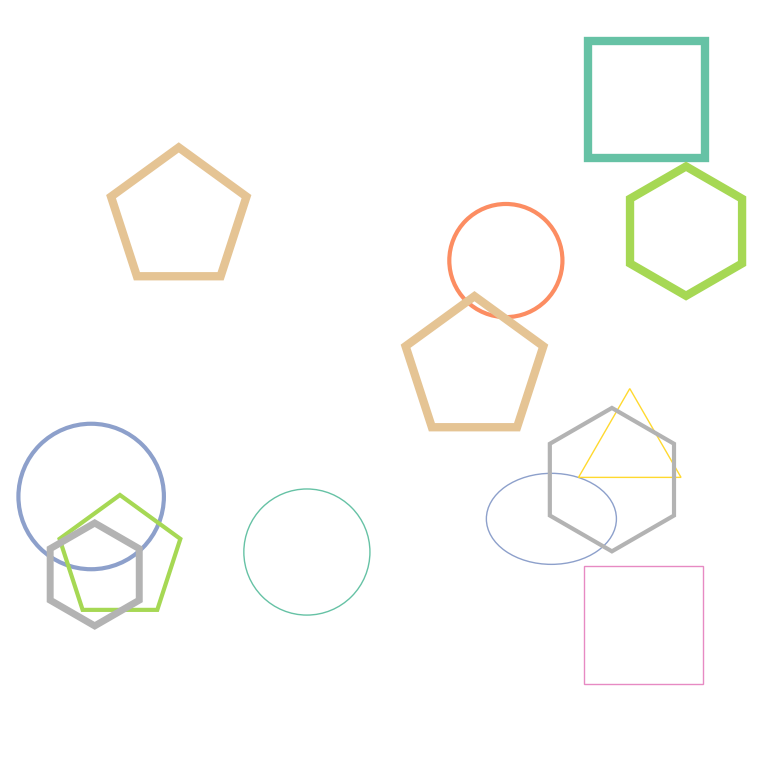[{"shape": "circle", "thickness": 0.5, "radius": 0.41, "center": [0.399, 0.283]}, {"shape": "square", "thickness": 3, "radius": 0.38, "center": [0.84, 0.871]}, {"shape": "circle", "thickness": 1.5, "radius": 0.37, "center": [0.657, 0.662]}, {"shape": "circle", "thickness": 1.5, "radius": 0.47, "center": [0.118, 0.355]}, {"shape": "oval", "thickness": 0.5, "radius": 0.42, "center": [0.716, 0.326]}, {"shape": "square", "thickness": 0.5, "radius": 0.38, "center": [0.836, 0.188]}, {"shape": "hexagon", "thickness": 3, "radius": 0.42, "center": [0.891, 0.7]}, {"shape": "pentagon", "thickness": 1.5, "radius": 0.41, "center": [0.156, 0.275]}, {"shape": "triangle", "thickness": 0.5, "radius": 0.38, "center": [0.818, 0.418]}, {"shape": "pentagon", "thickness": 3, "radius": 0.46, "center": [0.232, 0.716]}, {"shape": "pentagon", "thickness": 3, "radius": 0.47, "center": [0.616, 0.521]}, {"shape": "hexagon", "thickness": 1.5, "radius": 0.47, "center": [0.795, 0.377]}, {"shape": "hexagon", "thickness": 2.5, "radius": 0.33, "center": [0.123, 0.254]}]